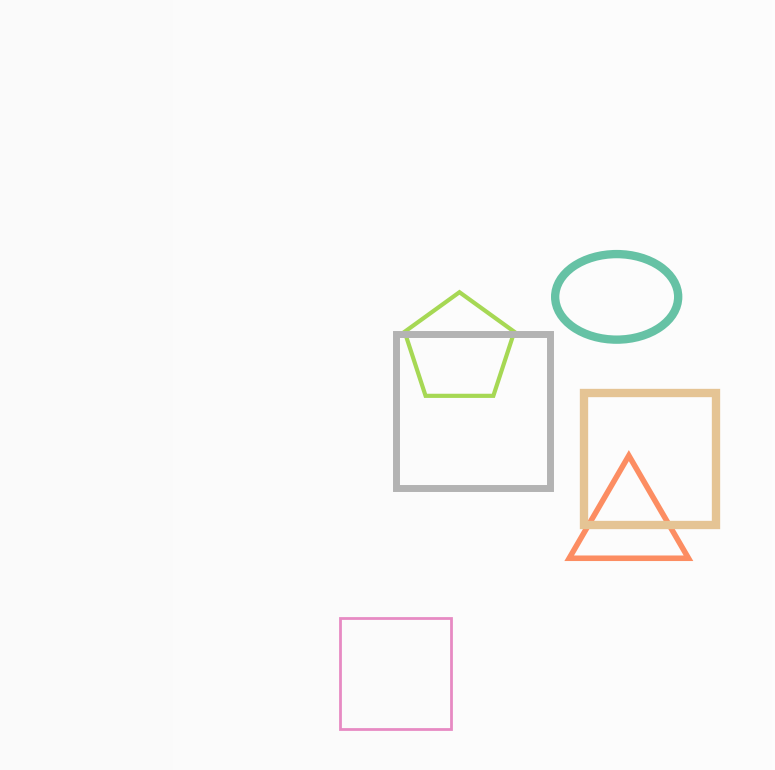[{"shape": "oval", "thickness": 3, "radius": 0.4, "center": [0.796, 0.614]}, {"shape": "triangle", "thickness": 2, "radius": 0.44, "center": [0.811, 0.319]}, {"shape": "square", "thickness": 1, "radius": 0.36, "center": [0.51, 0.126]}, {"shape": "pentagon", "thickness": 1.5, "radius": 0.37, "center": [0.593, 0.546]}, {"shape": "square", "thickness": 3, "radius": 0.43, "center": [0.838, 0.404]}, {"shape": "square", "thickness": 2.5, "radius": 0.5, "center": [0.611, 0.466]}]